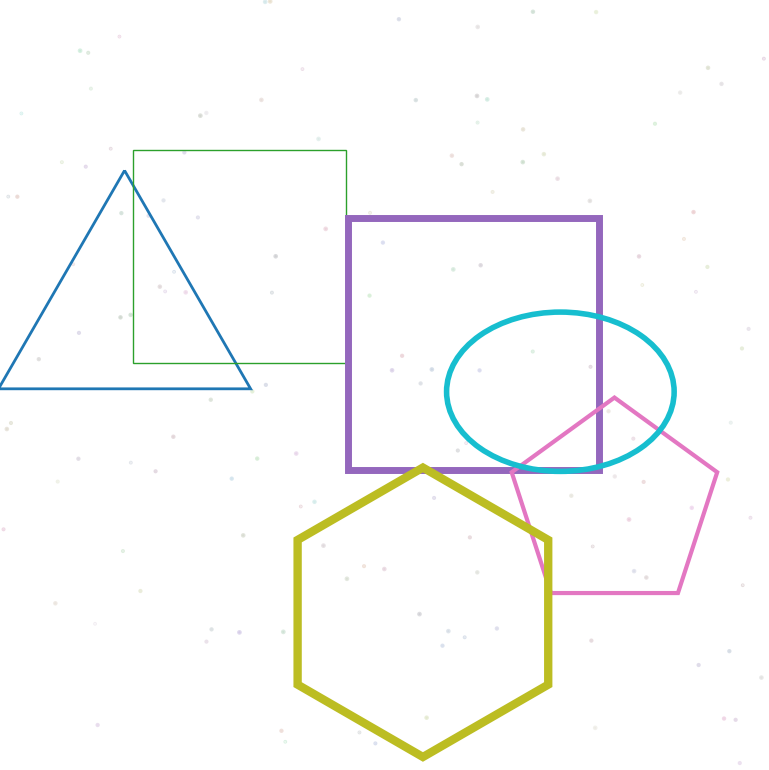[{"shape": "triangle", "thickness": 1, "radius": 0.95, "center": [0.162, 0.59]}, {"shape": "square", "thickness": 0.5, "radius": 0.69, "center": [0.311, 0.667]}, {"shape": "square", "thickness": 2.5, "radius": 0.82, "center": [0.615, 0.553]}, {"shape": "pentagon", "thickness": 1.5, "radius": 0.7, "center": [0.798, 0.343]}, {"shape": "hexagon", "thickness": 3, "radius": 0.94, "center": [0.549, 0.205]}, {"shape": "oval", "thickness": 2, "radius": 0.74, "center": [0.728, 0.491]}]